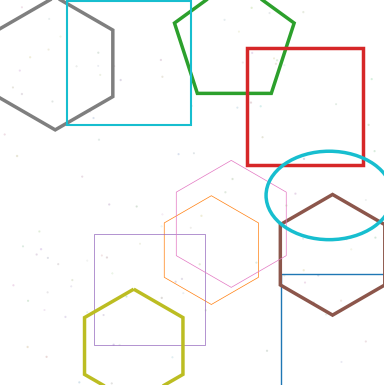[{"shape": "square", "thickness": 1, "radius": 0.76, "center": [0.882, 0.135]}, {"shape": "hexagon", "thickness": 0.5, "radius": 0.71, "center": [0.549, 0.35]}, {"shape": "pentagon", "thickness": 2.5, "radius": 0.82, "center": [0.609, 0.89]}, {"shape": "square", "thickness": 2.5, "radius": 0.75, "center": [0.791, 0.723]}, {"shape": "square", "thickness": 0.5, "radius": 0.72, "center": [0.388, 0.248]}, {"shape": "hexagon", "thickness": 2.5, "radius": 0.78, "center": [0.864, 0.338]}, {"shape": "hexagon", "thickness": 0.5, "radius": 0.82, "center": [0.601, 0.418]}, {"shape": "hexagon", "thickness": 2.5, "radius": 0.86, "center": [0.143, 0.835]}, {"shape": "hexagon", "thickness": 2.5, "radius": 0.74, "center": [0.347, 0.101]}, {"shape": "oval", "thickness": 2.5, "radius": 0.82, "center": [0.855, 0.492]}, {"shape": "square", "thickness": 1.5, "radius": 0.8, "center": [0.336, 0.836]}]